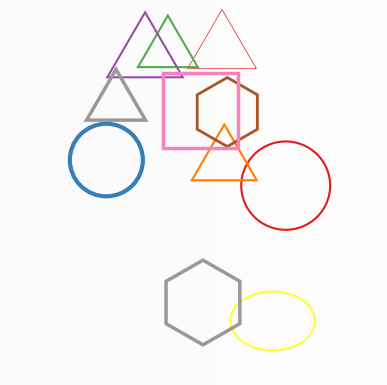[{"shape": "triangle", "thickness": 0.5, "radius": 0.51, "center": [0.573, 0.873]}, {"shape": "circle", "thickness": 1.5, "radius": 0.57, "center": [0.737, 0.518]}, {"shape": "circle", "thickness": 3, "radius": 0.47, "center": [0.274, 0.584]}, {"shape": "triangle", "thickness": 1.5, "radius": 0.45, "center": [0.433, 0.87]}, {"shape": "triangle", "thickness": 1.5, "radius": 0.56, "center": [0.374, 0.856]}, {"shape": "triangle", "thickness": 1.5, "radius": 0.48, "center": [0.579, 0.58]}, {"shape": "oval", "thickness": 1.5, "radius": 0.55, "center": [0.704, 0.166]}, {"shape": "hexagon", "thickness": 2, "radius": 0.45, "center": [0.587, 0.709]}, {"shape": "square", "thickness": 2.5, "radius": 0.49, "center": [0.518, 0.714]}, {"shape": "triangle", "thickness": 2.5, "radius": 0.44, "center": [0.299, 0.732]}, {"shape": "hexagon", "thickness": 2.5, "radius": 0.55, "center": [0.524, 0.214]}]